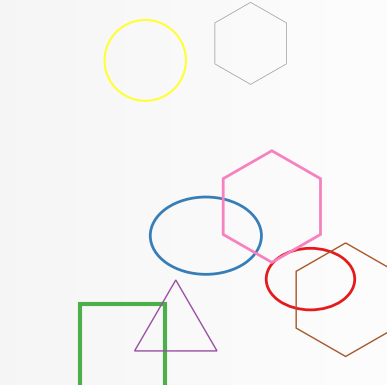[{"shape": "oval", "thickness": 2, "radius": 0.57, "center": [0.801, 0.275]}, {"shape": "oval", "thickness": 2, "radius": 0.72, "center": [0.531, 0.388]}, {"shape": "square", "thickness": 3, "radius": 0.55, "center": [0.316, 0.101]}, {"shape": "triangle", "thickness": 1, "radius": 0.61, "center": [0.454, 0.15]}, {"shape": "circle", "thickness": 1.5, "radius": 0.53, "center": [0.375, 0.843]}, {"shape": "hexagon", "thickness": 1, "radius": 0.74, "center": [0.892, 0.222]}, {"shape": "hexagon", "thickness": 2, "radius": 0.72, "center": [0.702, 0.463]}, {"shape": "hexagon", "thickness": 0.5, "radius": 0.53, "center": [0.647, 0.887]}]